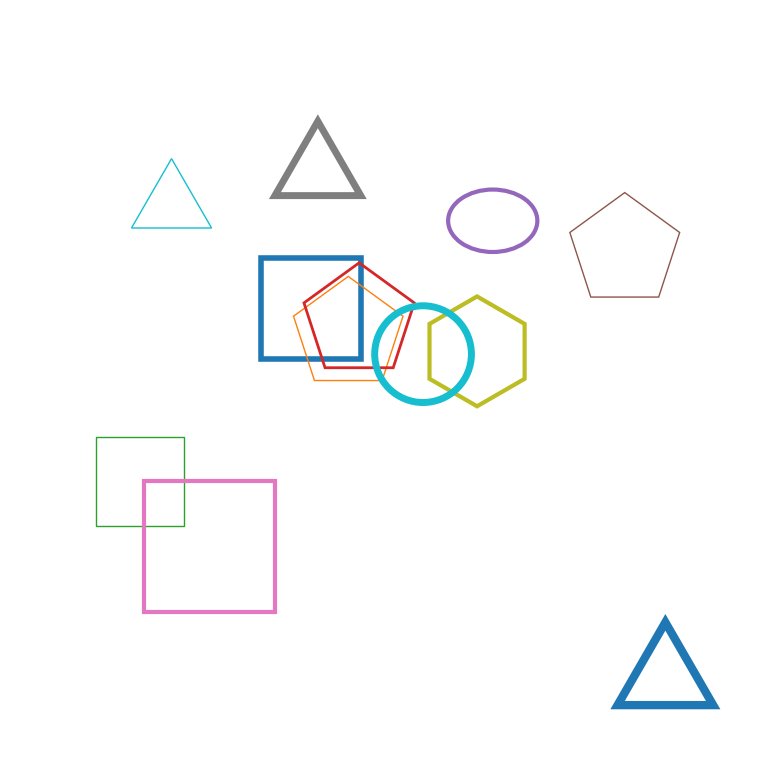[{"shape": "triangle", "thickness": 3, "radius": 0.36, "center": [0.864, 0.12]}, {"shape": "square", "thickness": 2, "radius": 0.33, "center": [0.404, 0.599]}, {"shape": "pentagon", "thickness": 0.5, "radius": 0.37, "center": [0.452, 0.566]}, {"shape": "square", "thickness": 0.5, "radius": 0.29, "center": [0.182, 0.375]}, {"shape": "pentagon", "thickness": 1, "radius": 0.38, "center": [0.466, 0.583]}, {"shape": "oval", "thickness": 1.5, "radius": 0.29, "center": [0.64, 0.713]}, {"shape": "pentagon", "thickness": 0.5, "radius": 0.37, "center": [0.811, 0.675]}, {"shape": "square", "thickness": 1.5, "radius": 0.42, "center": [0.272, 0.29]}, {"shape": "triangle", "thickness": 2.5, "radius": 0.32, "center": [0.413, 0.778]}, {"shape": "hexagon", "thickness": 1.5, "radius": 0.36, "center": [0.62, 0.544]}, {"shape": "triangle", "thickness": 0.5, "radius": 0.3, "center": [0.223, 0.734]}, {"shape": "circle", "thickness": 2.5, "radius": 0.31, "center": [0.549, 0.54]}]